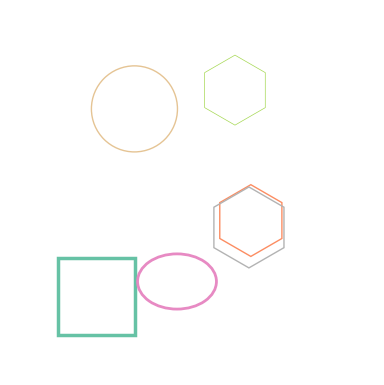[{"shape": "square", "thickness": 2.5, "radius": 0.5, "center": [0.251, 0.23]}, {"shape": "hexagon", "thickness": 1, "radius": 0.47, "center": [0.652, 0.427]}, {"shape": "oval", "thickness": 2, "radius": 0.51, "center": [0.46, 0.269]}, {"shape": "hexagon", "thickness": 0.5, "radius": 0.45, "center": [0.61, 0.766]}, {"shape": "circle", "thickness": 1, "radius": 0.56, "center": [0.349, 0.717]}, {"shape": "hexagon", "thickness": 1, "radius": 0.53, "center": [0.647, 0.409]}]